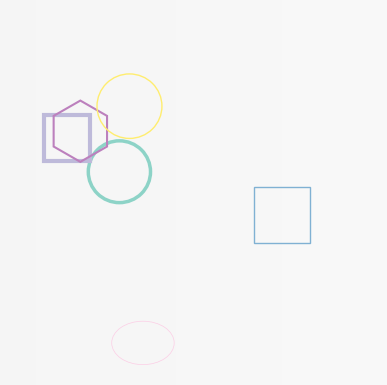[{"shape": "circle", "thickness": 2.5, "radius": 0.4, "center": [0.308, 0.554]}, {"shape": "square", "thickness": 3, "radius": 0.3, "center": [0.173, 0.643]}, {"shape": "square", "thickness": 1, "radius": 0.36, "center": [0.729, 0.442]}, {"shape": "oval", "thickness": 0.5, "radius": 0.4, "center": [0.369, 0.109]}, {"shape": "hexagon", "thickness": 1.5, "radius": 0.4, "center": [0.207, 0.659]}, {"shape": "circle", "thickness": 1, "radius": 0.42, "center": [0.334, 0.724]}]